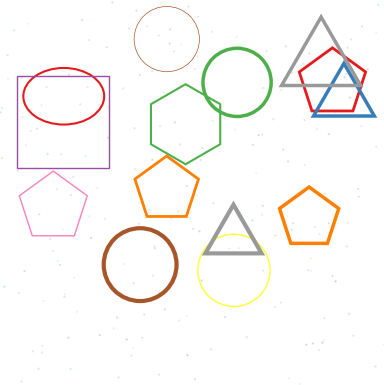[{"shape": "oval", "thickness": 1.5, "radius": 0.52, "center": [0.166, 0.75]}, {"shape": "pentagon", "thickness": 2, "radius": 0.45, "center": [0.864, 0.785]}, {"shape": "triangle", "thickness": 2.5, "radius": 0.46, "center": [0.893, 0.744]}, {"shape": "circle", "thickness": 2.5, "radius": 0.44, "center": [0.616, 0.786]}, {"shape": "hexagon", "thickness": 1.5, "radius": 0.52, "center": [0.482, 0.677]}, {"shape": "square", "thickness": 1, "radius": 0.6, "center": [0.165, 0.682]}, {"shape": "pentagon", "thickness": 2.5, "radius": 0.4, "center": [0.803, 0.433]}, {"shape": "pentagon", "thickness": 2, "radius": 0.43, "center": [0.433, 0.508]}, {"shape": "circle", "thickness": 1, "radius": 0.47, "center": [0.608, 0.298]}, {"shape": "circle", "thickness": 0.5, "radius": 0.42, "center": [0.433, 0.898]}, {"shape": "circle", "thickness": 3, "radius": 0.47, "center": [0.364, 0.313]}, {"shape": "pentagon", "thickness": 1, "radius": 0.46, "center": [0.138, 0.463]}, {"shape": "triangle", "thickness": 2.5, "radius": 0.59, "center": [0.834, 0.837]}, {"shape": "triangle", "thickness": 3, "radius": 0.42, "center": [0.606, 0.384]}]